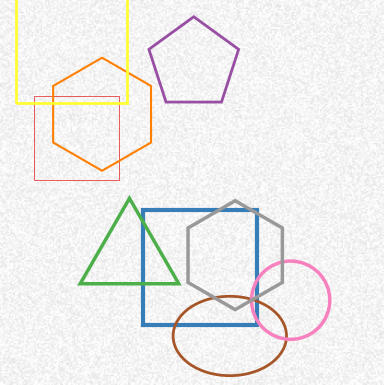[{"shape": "square", "thickness": 0.5, "radius": 0.55, "center": [0.198, 0.641]}, {"shape": "square", "thickness": 3, "radius": 0.74, "center": [0.519, 0.306]}, {"shape": "triangle", "thickness": 2.5, "radius": 0.74, "center": [0.336, 0.337]}, {"shape": "pentagon", "thickness": 2, "radius": 0.61, "center": [0.503, 0.834]}, {"shape": "hexagon", "thickness": 1.5, "radius": 0.73, "center": [0.265, 0.703]}, {"shape": "square", "thickness": 2, "radius": 0.72, "center": [0.185, 0.877]}, {"shape": "oval", "thickness": 2, "radius": 0.74, "center": [0.597, 0.127]}, {"shape": "circle", "thickness": 2.5, "radius": 0.51, "center": [0.755, 0.22]}, {"shape": "hexagon", "thickness": 2.5, "radius": 0.71, "center": [0.611, 0.337]}]